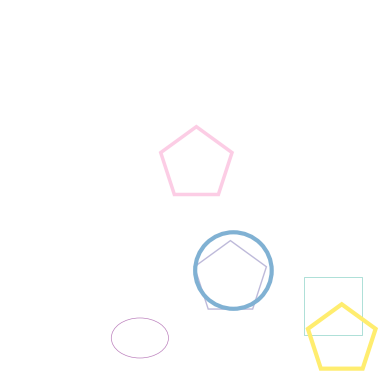[{"shape": "square", "thickness": 0.5, "radius": 0.38, "center": [0.864, 0.205]}, {"shape": "pentagon", "thickness": 1, "radius": 0.49, "center": [0.599, 0.277]}, {"shape": "circle", "thickness": 3, "radius": 0.5, "center": [0.606, 0.297]}, {"shape": "pentagon", "thickness": 2.5, "radius": 0.49, "center": [0.51, 0.574]}, {"shape": "oval", "thickness": 0.5, "radius": 0.37, "center": [0.363, 0.122]}, {"shape": "pentagon", "thickness": 3, "radius": 0.46, "center": [0.888, 0.117]}]